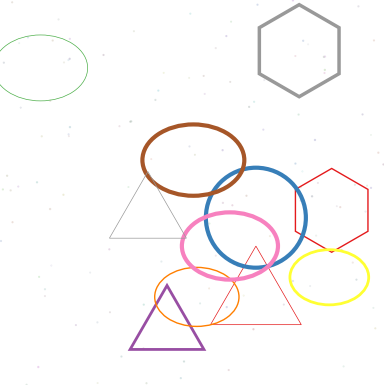[{"shape": "hexagon", "thickness": 1, "radius": 0.54, "center": [0.862, 0.454]}, {"shape": "triangle", "thickness": 0.5, "radius": 0.68, "center": [0.665, 0.225]}, {"shape": "circle", "thickness": 3, "radius": 0.65, "center": [0.665, 0.435]}, {"shape": "oval", "thickness": 0.5, "radius": 0.61, "center": [0.105, 0.824]}, {"shape": "triangle", "thickness": 2, "radius": 0.55, "center": [0.434, 0.148]}, {"shape": "oval", "thickness": 1, "radius": 0.55, "center": [0.511, 0.229]}, {"shape": "oval", "thickness": 2, "radius": 0.51, "center": [0.855, 0.28]}, {"shape": "oval", "thickness": 3, "radius": 0.66, "center": [0.502, 0.584]}, {"shape": "oval", "thickness": 3, "radius": 0.62, "center": [0.597, 0.361]}, {"shape": "triangle", "thickness": 0.5, "radius": 0.58, "center": [0.384, 0.439]}, {"shape": "hexagon", "thickness": 2.5, "radius": 0.6, "center": [0.777, 0.868]}]